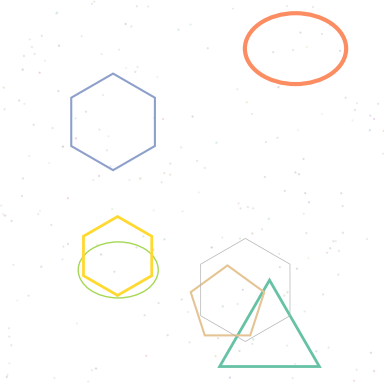[{"shape": "triangle", "thickness": 2, "radius": 0.75, "center": [0.7, 0.123]}, {"shape": "oval", "thickness": 3, "radius": 0.66, "center": [0.768, 0.874]}, {"shape": "hexagon", "thickness": 1.5, "radius": 0.63, "center": [0.294, 0.683]}, {"shape": "oval", "thickness": 1, "radius": 0.52, "center": [0.307, 0.299]}, {"shape": "hexagon", "thickness": 2, "radius": 0.51, "center": [0.305, 0.335]}, {"shape": "pentagon", "thickness": 1.5, "radius": 0.5, "center": [0.591, 0.21]}, {"shape": "hexagon", "thickness": 0.5, "radius": 0.67, "center": [0.637, 0.247]}]